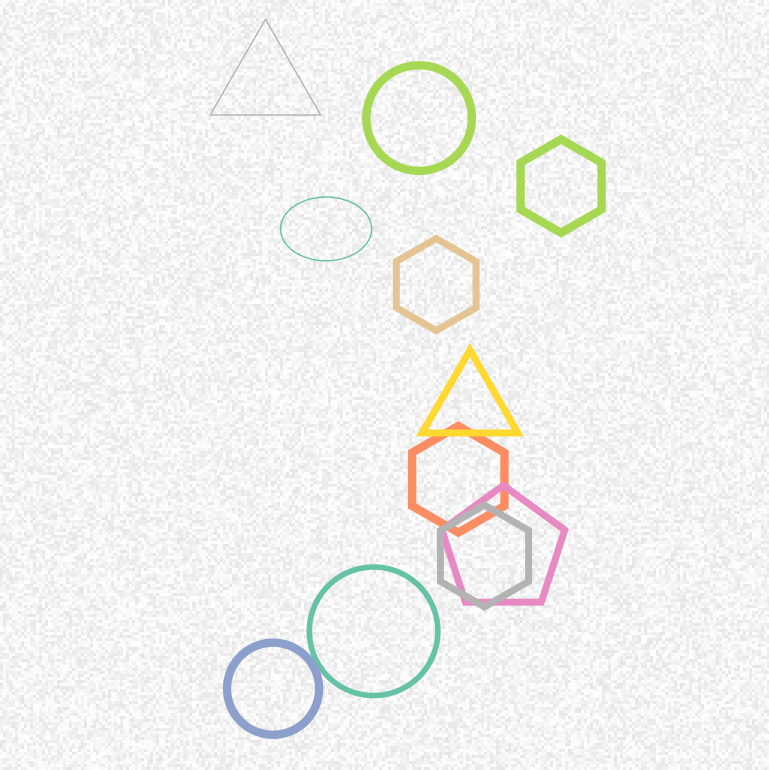[{"shape": "circle", "thickness": 2, "radius": 0.42, "center": [0.485, 0.18]}, {"shape": "oval", "thickness": 0.5, "radius": 0.3, "center": [0.424, 0.703]}, {"shape": "hexagon", "thickness": 3, "radius": 0.35, "center": [0.595, 0.378]}, {"shape": "circle", "thickness": 3, "radius": 0.3, "center": [0.355, 0.106]}, {"shape": "pentagon", "thickness": 2.5, "radius": 0.42, "center": [0.654, 0.286]}, {"shape": "hexagon", "thickness": 3, "radius": 0.3, "center": [0.729, 0.758]}, {"shape": "circle", "thickness": 3, "radius": 0.34, "center": [0.544, 0.847]}, {"shape": "triangle", "thickness": 2.5, "radius": 0.36, "center": [0.61, 0.474]}, {"shape": "hexagon", "thickness": 2.5, "radius": 0.3, "center": [0.567, 0.63]}, {"shape": "hexagon", "thickness": 2.5, "radius": 0.33, "center": [0.629, 0.278]}, {"shape": "triangle", "thickness": 0.5, "radius": 0.41, "center": [0.345, 0.892]}]